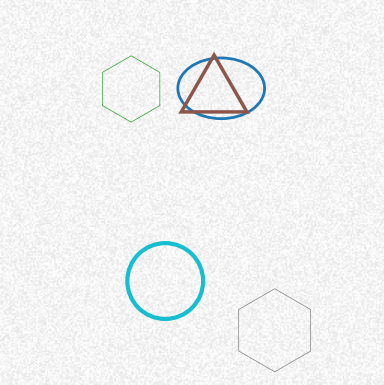[{"shape": "oval", "thickness": 2, "radius": 0.56, "center": [0.575, 0.771]}, {"shape": "hexagon", "thickness": 0.5, "radius": 0.43, "center": [0.341, 0.769]}, {"shape": "triangle", "thickness": 2.5, "radius": 0.49, "center": [0.556, 0.759]}, {"shape": "hexagon", "thickness": 0.5, "radius": 0.54, "center": [0.713, 0.142]}, {"shape": "circle", "thickness": 3, "radius": 0.49, "center": [0.429, 0.27]}]